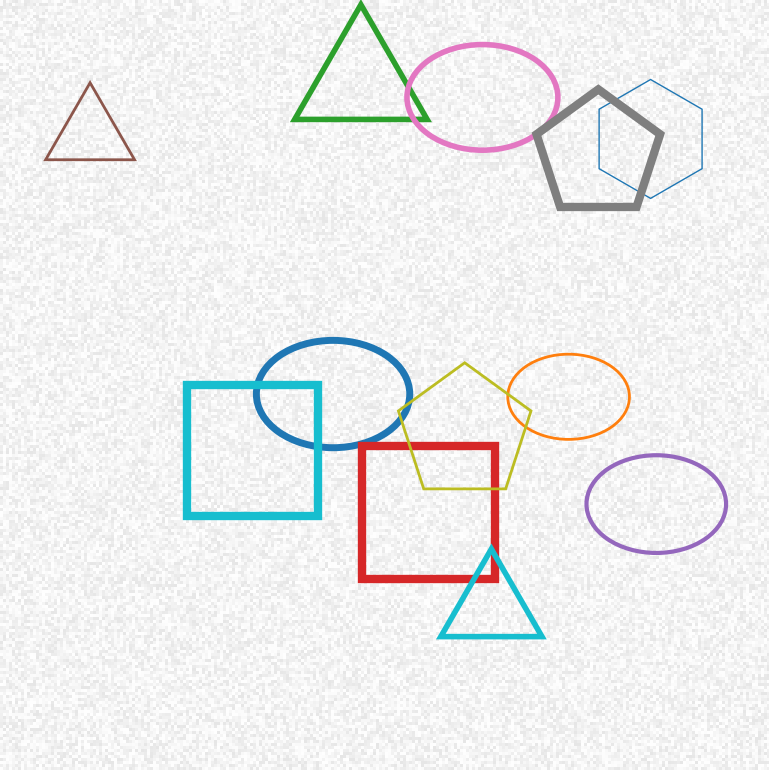[{"shape": "oval", "thickness": 2.5, "radius": 0.5, "center": [0.433, 0.488]}, {"shape": "hexagon", "thickness": 0.5, "radius": 0.39, "center": [0.845, 0.82]}, {"shape": "oval", "thickness": 1, "radius": 0.4, "center": [0.738, 0.485]}, {"shape": "triangle", "thickness": 2, "radius": 0.5, "center": [0.469, 0.895]}, {"shape": "square", "thickness": 3, "radius": 0.43, "center": [0.557, 0.334]}, {"shape": "oval", "thickness": 1.5, "radius": 0.45, "center": [0.852, 0.345]}, {"shape": "triangle", "thickness": 1, "radius": 0.33, "center": [0.117, 0.826]}, {"shape": "oval", "thickness": 2, "radius": 0.49, "center": [0.627, 0.874]}, {"shape": "pentagon", "thickness": 3, "radius": 0.42, "center": [0.777, 0.8]}, {"shape": "pentagon", "thickness": 1, "radius": 0.45, "center": [0.604, 0.438]}, {"shape": "triangle", "thickness": 2, "radius": 0.38, "center": [0.638, 0.211]}, {"shape": "square", "thickness": 3, "radius": 0.42, "center": [0.328, 0.415]}]